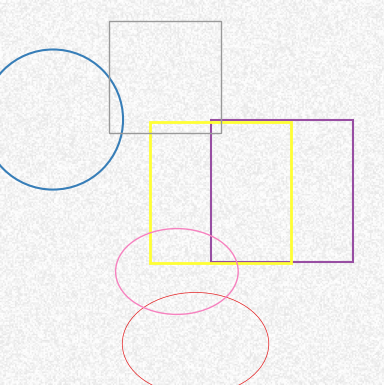[{"shape": "oval", "thickness": 0.5, "radius": 0.95, "center": [0.508, 0.107]}, {"shape": "circle", "thickness": 1.5, "radius": 0.91, "center": [0.138, 0.69]}, {"shape": "square", "thickness": 1.5, "radius": 0.92, "center": [0.732, 0.505]}, {"shape": "square", "thickness": 2, "radius": 0.91, "center": [0.574, 0.5]}, {"shape": "oval", "thickness": 1, "radius": 0.8, "center": [0.459, 0.295]}, {"shape": "square", "thickness": 1, "radius": 0.73, "center": [0.429, 0.801]}]